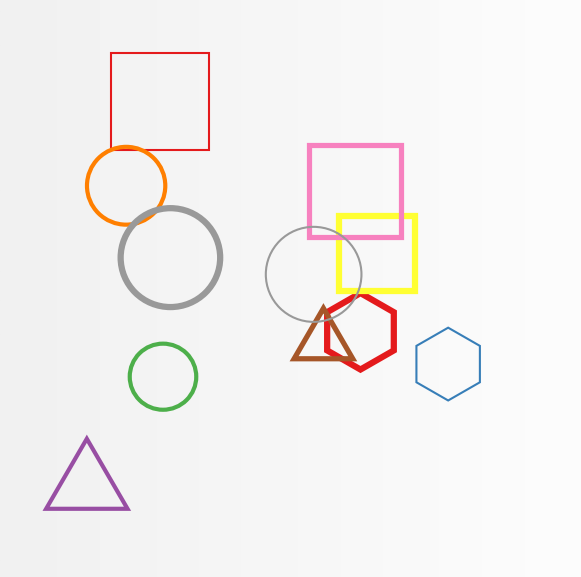[{"shape": "square", "thickness": 1, "radius": 0.42, "center": [0.275, 0.823]}, {"shape": "hexagon", "thickness": 3, "radius": 0.33, "center": [0.62, 0.425]}, {"shape": "hexagon", "thickness": 1, "radius": 0.32, "center": [0.771, 0.369]}, {"shape": "circle", "thickness": 2, "radius": 0.29, "center": [0.28, 0.347]}, {"shape": "triangle", "thickness": 2, "radius": 0.4, "center": [0.149, 0.159]}, {"shape": "circle", "thickness": 2, "radius": 0.34, "center": [0.217, 0.677]}, {"shape": "square", "thickness": 3, "radius": 0.32, "center": [0.648, 0.561]}, {"shape": "triangle", "thickness": 2.5, "radius": 0.29, "center": [0.556, 0.407]}, {"shape": "square", "thickness": 2.5, "radius": 0.4, "center": [0.611, 0.669]}, {"shape": "circle", "thickness": 1, "radius": 0.41, "center": [0.54, 0.524]}, {"shape": "circle", "thickness": 3, "radius": 0.43, "center": [0.293, 0.553]}]